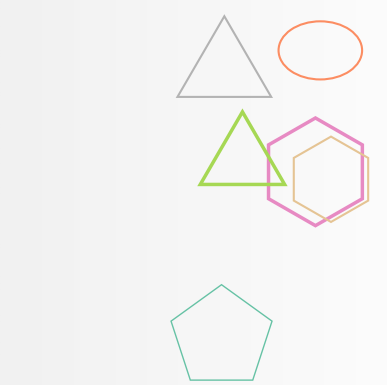[{"shape": "pentagon", "thickness": 1, "radius": 0.68, "center": [0.572, 0.124]}, {"shape": "oval", "thickness": 1.5, "radius": 0.54, "center": [0.827, 0.869]}, {"shape": "hexagon", "thickness": 2.5, "radius": 0.7, "center": [0.814, 0.554]}, {"shape": "triangle", "thickness": 2.5, "radius": 0.63, "center": [0.626, 0.584]}, {"shape": "hexagon", "thickness": 1.5, "radius": 0.55, "center": [0.854, 0.534]}, {"shape": "triangle", "thickness": 1.5, "radius": 0.7, "center": [0.579, 0.818]}]